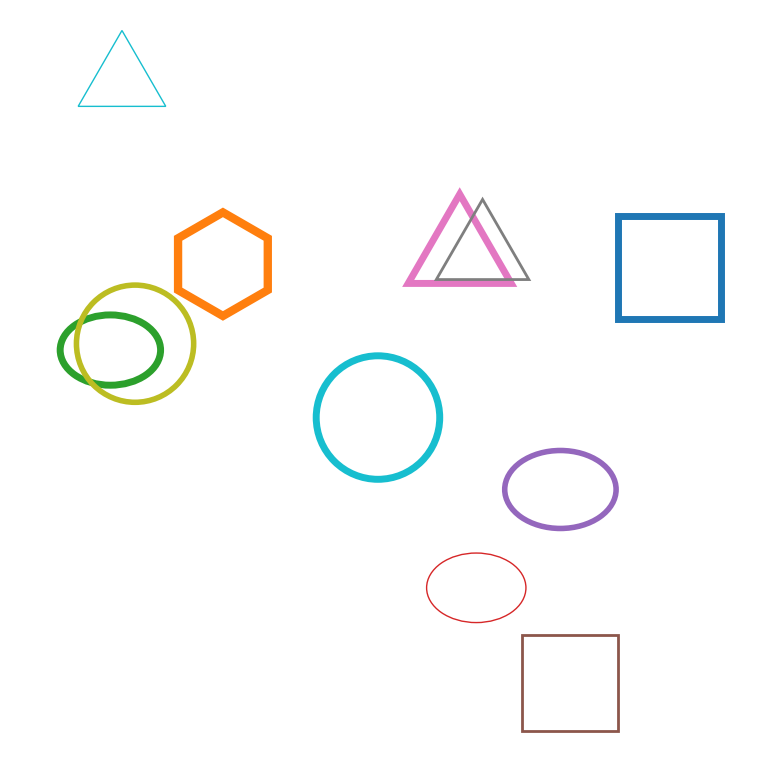[{"shape": "square", "thickness": 2.5, "radius": 0.34, "center": [0.87, 0.653]}, {"shape": "hexagon", "thickness": 3, "radius": 0.34, "center": [0.29, 0.657]}, {"shape": "oval", "thickness": 2.5, "radius": 0.33, "center": [0.143, 0.545]}, {"shape": "oval", "thickness": 0.5, "radius": 0.32, "center": [0.619, 0.237]}, {"shape": "oval", "thickness": 2, "radius": 0.36, "center": [0.728, 0.364]}, {"shape": "square", "thickness": 1, "radius": 0.31, "center": [0.74, 0.113]}, {"shape": "triangle", "thickness": 2.5, "radius": 0.39, "center": [0.597, 0.671]}, {"shape": "triangle", "thickness": 1, "radius": 0.35, "center": [0.627, 0.672]}, {"shape": "circle", "thickness": 2, "radius": 0.38, "center": [0.175, 0.554]}, {"shape": "triangle", "thickness": 0.5, "radius": 0.33, "center": [0.158, 0.895]}, {"shape": "circle", "thickness": 2.5, "radius": 0.4, "center": [0.491, 0.458]}]